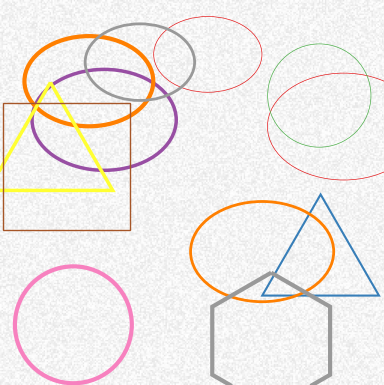[{"shape": "oval", "thickness": 0.5, "radius": 0.99, "center": [0.893, 0.671]}, {"shape": "oval", "thickness": 0.5, "radius": 0.7, "center": [0.54, 0.859]}, {"shape": "triangle", "thickness": 1.5, "radius": 0.88, "center": [0.833, 0.32]}, {"shape": "circle", "thickness": 0.5, "radius": 0.67, "center": [0.829, 0.752]}, {"shape": "oval", "thickness": 2.5, "radius": 0.94, "center": [0.271, 0.689]}, {"shape": "oval", "thickness": 2, "radius": 0.93, "center": [0.681, 0.346]}, {"shape": "oval", "thickness": 3, "radius": 0.84, "center": [0.231, 0.789]}, {"shape": "triangle", "thickness": 2.5, "radius": 0.93, "center": [0.131, 0.599]}, {"shape": "square", "thickness": 1, "radius": 0.82, "center": [0.172, 0.567]}, {"shape": "circle", "thickness": 3, "radius": 0.76, "center": [0.191, 0.156]}, {"shape": "oval", "thickness": 2, "radius": 0.71, "center": [0.363, 0.839]}, {"shape": "hexagon", "thickness": 3, "radius": 0.88, "center": [0.704, 0.115]}]